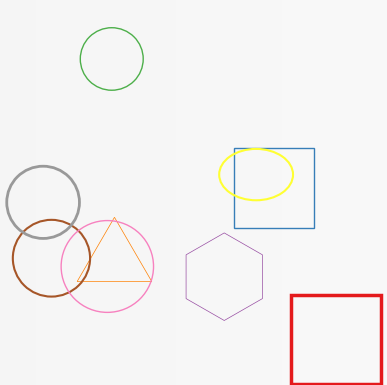[{"shape": "square", "thickness": 2.5, "radius": 0.58, "center": [0.867, 0.117]}, {"shape": "square", "thickness": 1, "radius": 0.52, "center": [0.707, 0.512]}, {"shape": "circle", "thickness": 1, "radius": 0.41, "center": [0.288, 0.847]}, {"shape": "hexagon", "thickness": 0.5, "radius": 0.57, "center": [0.579, 0.281]}, {"shape": "triangle", "thickness": 0.5, "radius": 0.56, "center": [0.295, 0.324]}, {"shape": "oval", "thickness": 1.5, "radius": 0.48, "center": [0.661, 0.547]}, {"shape": "circle", "thickness": 1.5, "radius": 0.5, "center": [0.133, 0.329]}, {"shape": "circle", "thickness": 1, "radius": 0.6, "center": [0.277, 0.308]}, {"shape": "circle", "thickness": 2, "radius": 0.47, "center": [0.111, 0.474]}]